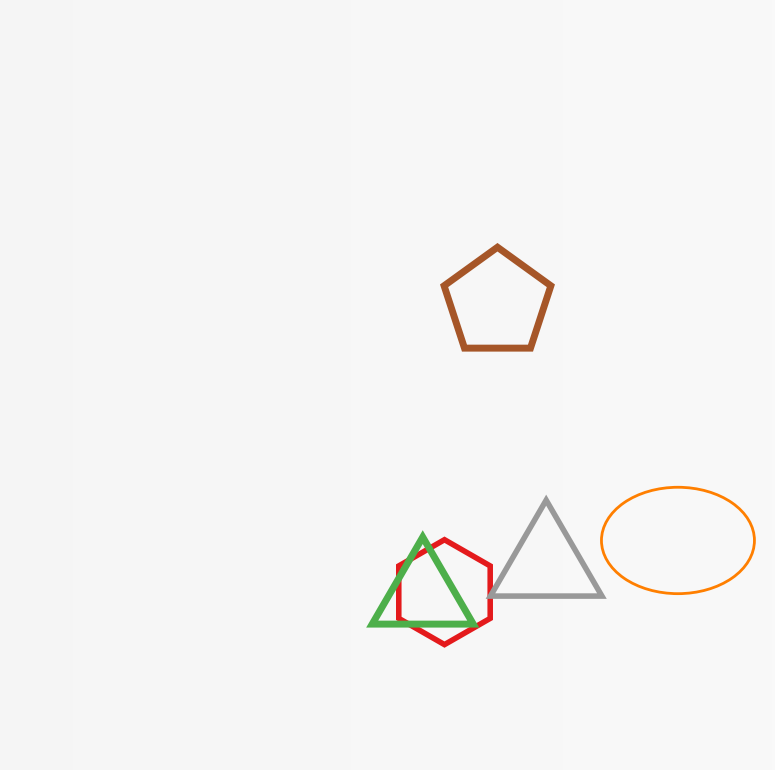[{"shape": "hexagon", "thickness": 2, "radius": 0.34, "center": [0.574, 0.231]}, {"shape": "triangle", "thickness": 2.5, "radius": 0.38, "center": [0.545, 0.227]}, {"shape": "oval", "thickness": 1, "radius": 0.49, "center": [0.875, 0.298]}, {"shape": "pentagon", "thickness": 2.5, "radius": 0.36, "center": [0.642, 0.606]}, {"shape": "triangle", "thickness": 2, "radius": 0.42, "center": [0.705, 0.267]}]